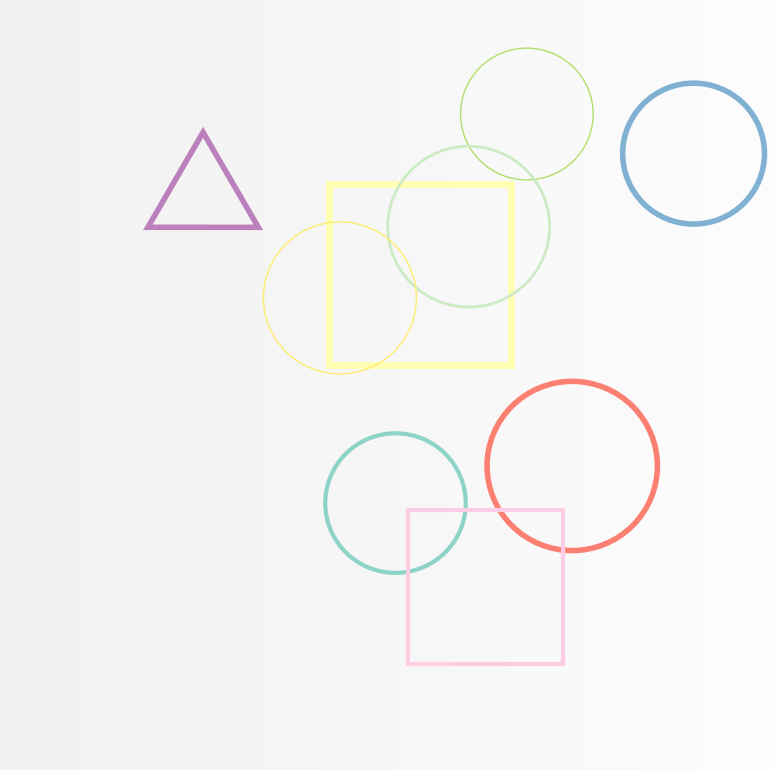[{"shape": "circle", "thickness": 1.5, "radius": 0.45, "center": [0.51, 0.347]}, {"shape": "square", "thickness": 2.5, "radius": 0.59, "center": [0.542, 0.643]}, {"shape": "circle", "thickness": 2, "radius": 0.55, "center": [0.738, 0.395]}, {"shape": "circle", "thickness": 2, "radius": 0.46, "center": [0.895, 0.801]}, {"shape": "circle", "thickness": 0.5, "radius": 0.43, "center": [0.68, 0.852]}, {"shape": "square", "thickness": 1.5, "radius": 0.5, "center": [0.627, 0.238]}, {"shape": "triangle", "thickness": 2, "radius": 0.41, "center": [0.262, 0.746]}, {"shape": "circle", "thickness": 1, "radius": 0.52, "center": [0.605, 0.706]}, {"shape": "circle", "thickness": 0.5, "radius": 0.49, "center": [0.439, 0.613]}]